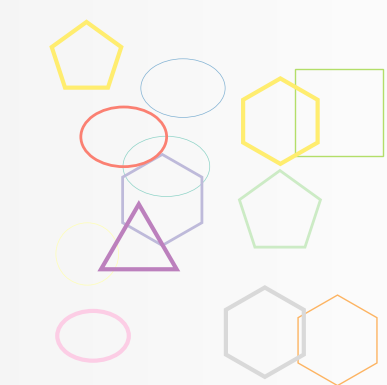[{"shape": "oval", "thickness": 0.5, "radius": 0.56, "center": [0.429, 0.568]}, {"shape": "circle", "thickness": 0.5, "radius": 0.4, "center": [0.225, 0.34]}, {"shape": "hexagon", "thickness": 2, "radius": 0.59, "center": [0.419, 0.481]}, {"shape": "oval", "thickness": 2, "radius": 0.55, "center": [0.319, 0.645]}, {"shape": "oval", "thickness": 0.5, "radius": 0.54, "center": [0.472, 0.771]}, {"shape": "hexagon", "thickness": 1, "radius": 0.59, "center": [0.871, 0.116]}, {"shape": "square", "thickness": 1, "radius": 0.56, "center": [0.875, 0.707]}, {"shape": "oval", "thickness": 3, "radius": 0.46, "center": [0.24, 0.128]}, {"shape": "hexagon", "thickness": 3, "radius": 0.58, "center": [0.683, 0.137]}, {"shape": "triangle", "thickness": 3, "radius": 0.56, "center": [0.358, 0.357]}, {"shape": "pentagon", "thickness": 2, "radius": 0.55, "center": [0.722, 0.447]}, {"shape": "pentagon", "thickness": 3, "radius": 0.47, "center": [0.223, 0.849]}, {"shape": "hexagon", "thickness": 3, "radius": 0.55, "center": [0.724, 0.685]}]